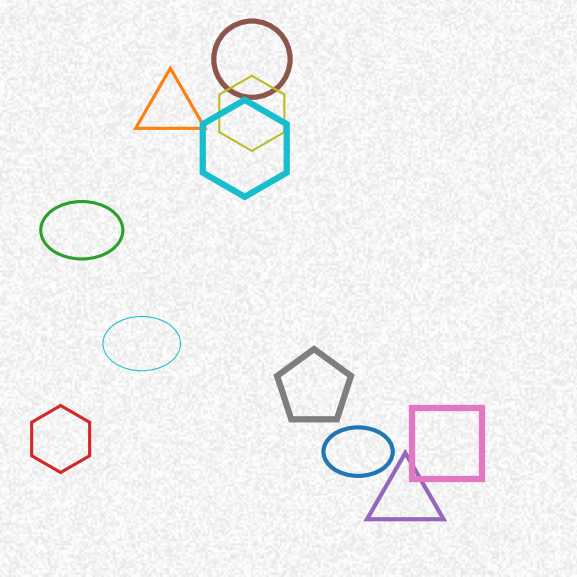[{"shape": "oval", "thickness": 2, "radius": 0.3, "center": [0.62, 0.217]}, {"shape": "triangle", "thickness": 1.5, "radius": 0.35, "center": [0.295, 0.812]}, {"shape": "oval", "thickness": 1.5, "radius": 0.36, "center": [0.142, 0.6]}, {"shape": "hexagon", "thickness": 1.5, "radius": 0.29, "center": [0.105, 0.239]}, {"shape": "triangle", "thickness": 2, "radius": 0.38, "center": [0.702, 0.138]}, {"shape": "circle", "thickness": 2.5, "radius": 0.33, "center": [0.436, 0.897]}, {"shape": "square", "thickness": 3, "radius": 0.31, "center": [0.774, 0.231]}, {"shape": "pentagon", "thickness": 3, "radius": 0.34, "center": [0.544, 0.327]}, {"shape": "hexagon", "thickness": 1, "radius": 0.33, "center": [0.436, 0.803]}, {"shape": "hexagon", "thickness": 3, "radius": 0.42, "center": [0.424, 0.742]}, {"shape": "oval", "thickness": 0.5, "radius": 0.34, "center": [0.245, 0.404]}]